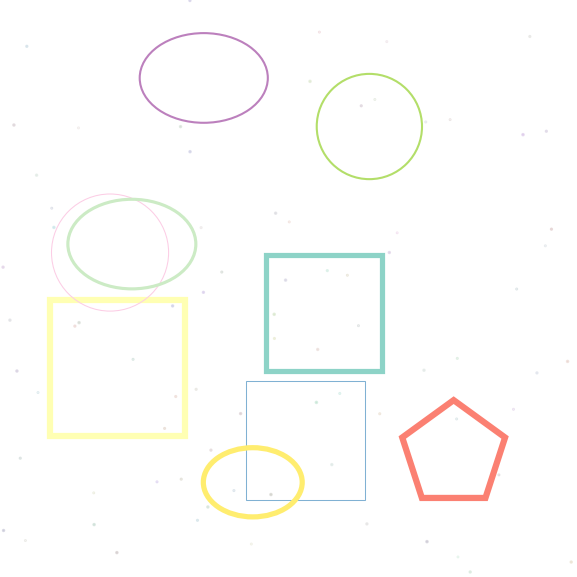[{"shape": "square", "thickness": 2.5, "radius": 0.5, "center": [0.561, 0.457]}, {"shape": "square", "thickness": 3, "radius": 0.59, "center": [0.203, 0.363]}, {"shape": "pentagon", "thickness": 3, "radius": 0.47, "center": [0.786, 0.213]}, {"shape": "square", "thickness": 0.5, "radius": 0.52, "center": [0.53, 0.237]}, {"shape": "circle", "thickness": 1, "radius": 0.46, "center": [0.64, 0.78]}, {"shape": "circle", "thickness": 0.5, "radius": 0.51, "center": [0.191, 0.562]}, {"shape": "oval", "thickness": 1, "radius": 0.55, "center": [0.353, 0.864]}, {"shape": "oval", "thickness": 1.5, "radius": 0.55, "center": [0.228, 0.576]}, {"shape": "oval", "thickness": 2.5, "radius": 0.43, "center": [0.438, 0.164]}]